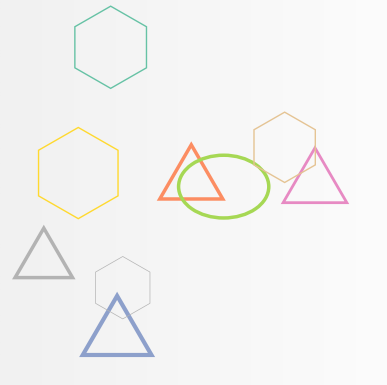[{"shape": "hexagon", "thickness": 1, "radius": 0.53, "center": [0.286, 0.877]}, {"shape": "triangle", "thickness": 2.5, "radius": 0.47, "center": [0.494, 0.53]}, {"shape": "triangle", "thickness": 3, "radius": 0.51, "center": [0.302, 0.129]}, {"shape": "triangle", "thickness": 2, "radius": 0.47, "center": [0.813, 0.521]}, {"shape": "oval", "thickness": 2.5, "radius": 0.58, "center": [0.577, 0.515]}, {"shape": "hexagon", "thickness": 1, "radius": 0.59, "center": [0.202, 0.55]}, {"shape": "hexagon", "thickness": 1, "radius": 0.46, "center": [0.735, 0.617]}, {"shape": "hexagon", "thickness": 0.5, "radius": 0.41, "center": [0.317, 0.253]}, {"shape": "triangle", "thickness": 2.5, "radius": 0.43, "center": [0.113, 0.322]}]